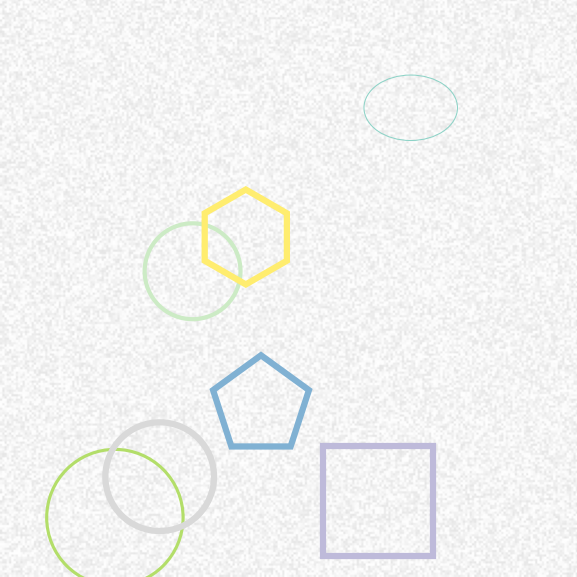[{"shape": "oval", "thickness": 0.5, "radius": 0.4, "center": [0.711, 0.812]}, {"shape": "square", "thickness": 3, "radius": 0.48, "center": [0.655, 0.132]}, {"shape": "pentagon", "thickness": 3, "radius": 0.44, "center": [0.452, 0.297]}, {"shape": "circle", "thickness": 1.5, "radius": 0.59, "center": [0.199, 0.103]}, {"shape": "circle", "thickness": 3, "radius": 0.47, "center": [0.277, 0.174]}, {"shape": "circle", "thickness": 2, "radius": 0.42, "center": [0.333, 0.529]}, {"shape": "hexagon", "thickness": 3, "radius": 0.41, "center": [0.426, 0.589]}]